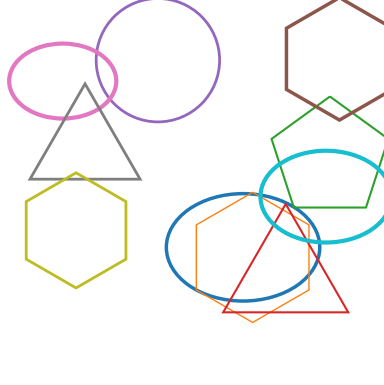[{"shape": "oval", "thickness": 2.5, "radius": 1.0, "center": [0.631, 0.358]}, {"shape": "hexagon", "thickness": 1, "radius": 0.84, "center": [0.656, 0.331]}, {"shape": "pentagon", "thickness": 1.5, "radius": 0.8, "center": [0.857, 0.59]}, {"shape": "triangle", "thickness": 1.5, "radius": 0.94, "center": [0.742, 0.283]}, {"shape": "circle", "thickness": 2, "radius": 0.8, "center": [0.41, 0.844]}, {"shape": "hexagon", "thickness": 2.5, "radius": 0.79, "center": [0.882, 0.847]}, {"shape": "oval", "thickness": 3, "radius": 0.7, "center": [0.163, 0.789]}, {"shape": "triangle", "thickness": 2, "radius": 0.83, "center": [0.221, 0.617]}, {"shape": "hexagon", "thickness": 2, "radius": 0.75, "center": [0.198, 0.402]}, {"shape": "oval", "thickness": 3, "radius": 0.85, "center": [0.847, 0.489]}]